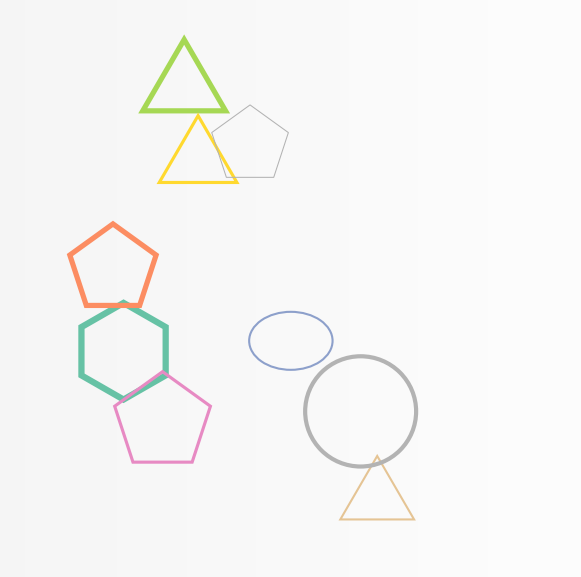[{"shape": "hexagon", "thickness": 3, "radius": 0.42, "center": [0.213, 0.391]}, {"shape": "pentagon", "thickness": 2.5, "radius": 0.39, "center": [0.194, 0.533]}, {"shape": "oval", "thickness": 1, "radius": 0.36, "center": [0.5, 0.409]}, {"shape": "pentagon", "thickness": 1.5, "radius": 0.43, "center": [0.28, 0.269]}, {"shape": "triangle", "thickness": 2.5, "radius": 0.41, "center": [0.317, 0.848]}, {"shape": "triangle", "thickness": 1.5, "radius": 0.39, "center": [0.341, 0.722]}, {"shape": "triangle", "thickness": 1, "radius": 0.37, "center": [0.649, 0.136]}, {"shape": "circle", "thickness": 2, "radius": 0.48, "center": [0.62, 0.287]}, {"shape": "pentagon", "thickness": 0.5, "radius": 0.35, "center": [0.43, 0.748]}]